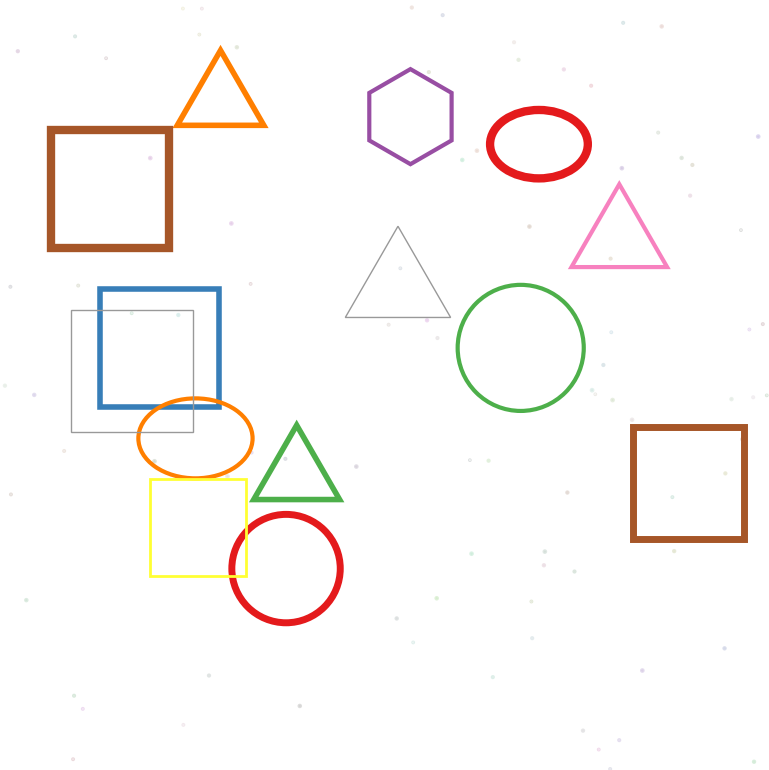[{"shape": "circle", "thickness": 2.5, "radius": 0.35, "center": [0.371, 0.262]}, {"shape": "oval", "thickness": 3, "radius": 0.32, "center": [0.7, 0.813]}, {"shape": "square", "thickness": 2, "radius": 0.39, "center": [0.207, 0.548]}, {"shape": "circle", "thickness": 1.5, "radius": 0.41, "center": [0.676, 0.548]}, {"shape": "triangle", "thickness": 2, "radius": 0.32, "center": [0.385, 0.383]}, {"shape": "hexagon", "thickness": 1.5, "radius": 0.31, "center": [0.533, 0.849]}, {"shape": "triangle", "thickness": 2, "radius": 0.32, "center": [0.286, 0.87]}, {"shape": "oval", "thickness": 1.5, "radius": 0.37, "center": [0.254, 0.431]}, {"shape": "square", "thickness": 1, "radius": 0.31, "center": [0.257, 0.315]}, {"shape": "square", "thickness": 3, "radius": 0.38, "center": [0.143, 0.755]}, {"shape": "square", "thickness": 2.5, "radius": 0.36, "center": [0.894, 0.373]}, {"shape": "triangle", "thickness": 1.5, "radius": 0.36, "center": [0.804, 0.689]}, {"shape": "square", "thickness": 0.5, "radius": 0.4, "center": [0.171, 0.518]}, {"shape": "triangle", "thickness": 0.5, "radius": 0.39, "center": [0.517, 0.627]}]